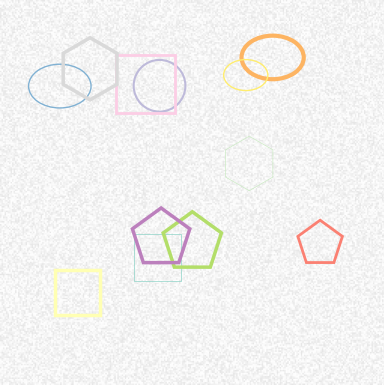[{"shape": "square", "thickness": 0.5, "radius": 0.31, "center": [0.409, 0.331]}, {"shape": "square", "thickness": 2.5, "radius": 0.3, "center": [0.202, 0.24]}, {"shape": "circle", "thickness": 1.5, "radius": 0.34, "center": [0.414, 0.777]}, {"shape": "pentagon", "thickness": 2, "radius": 0.3, "center": [0.831, 0.367]}, {"shape": "oval", "thickness": 1, "radius": 0.41, "center": [0.155, 0.776]}, {"shape": "oval", "thickness": 3, "radius": 0.4, "center": [0.708, 0.851]}, {"shape": "pentagon", "thickness": 2.5, "radius": 0.4, "center": [0.5, 0.37]}, {"shape": "square", "thickness": 2, "radius": 0.38, "center": [0.377, 0.782]}, {"shape": "hexagon", "thickness": 2.5, "radius": 0.4, "center": [0.234, 0.821]}, {"shape": "pentagon", "thickness": 2.5, "radius": 0.39, "center": [0.418, 0.381]}, {"shape": "hexagon", "thickness": 0.5, "radius": 0.35, "center": [0.647, 0.575]}, {"shape": "oval", "thickness": 1, "radius": 0.29, "center": [0.638, 0.805]}]